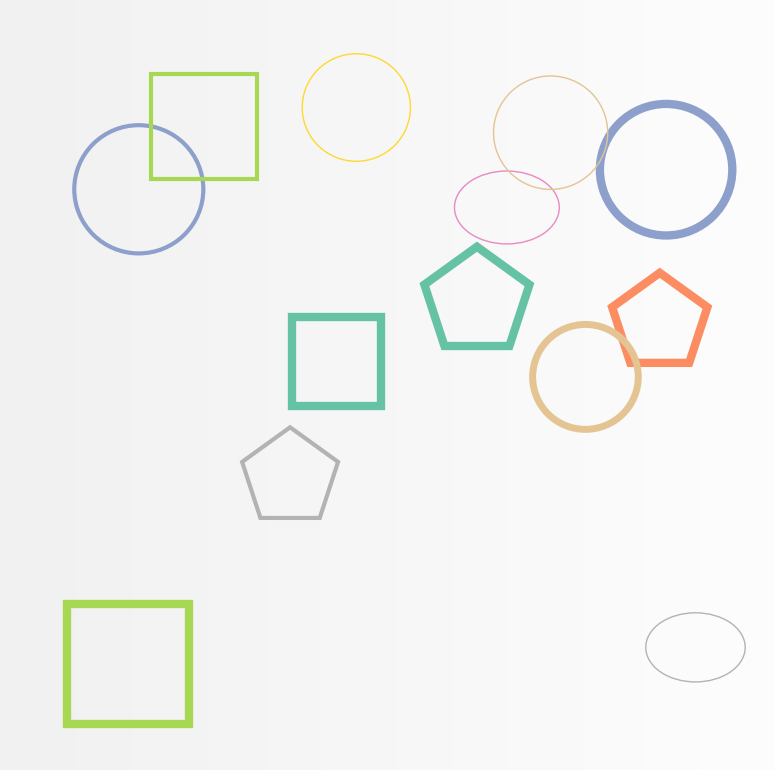[{"shape": "square", "thickness": 3, "radius": 0.29, "center": [0.435, 0.531]}, {"shape": "pentagon", "thickness": 3, "radius": 0.36, "center": [0.615, 0.608]}, {"shape": "pentagon", "thickness": 3, "radius": 0.32, "center": [0.851, 0.581]}, {"shape": "circle", "thickness": 1.5, "radius": 0.42, "center": [0.179, 0.754]}, {"shape": "circle", "thickness": 3, "radius": 0.43, "center": [0.86, 0.78]}, {"shape": "oval", "thickness": 0.5, "radius": 0.34, "center": [0.654, 0.731]}, {"shape": "square", "thickness": 3, "radius": 0.39, "center": [0.165, 0.138]}, {"shape": "square", "thickness": 1.5, "radius": 0.34, "center": [0.263, 0.836]}, {"shape": "circle", "thickness": 0.5, "radius": 0.35, "center": [0.46, 0.86]}, {"shape": "circle", "thickness": 0.5, "radius": 0.37, "center": [0.71, 0.828]}, {"shape": "circle", "thickness": 2.5, "radius": 0.34, "center": [0.755, 0.511]}, {"shape": "pentagon", "thickness": 1.5, "radius": 0.33, "center": [0.374, 0.38]}, {"shape": "oval", "thickness": 0.5, "radius": 0.32, "center": [0.897, 0.159]}]